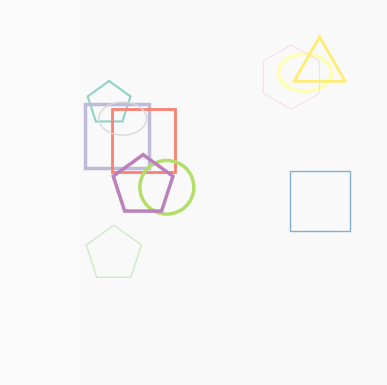[{"shape": "pentagon", "thickness": 1.5, "radius": 0.29, "center": [0.282, 0.732]}, {"shape": "oval", "thickness": 2.5, "radius": 0.34, "center": [0.787, 0.811]}, {"shape": "square", "thickness": 2.5, "radius": 0.41, "center": [0.302, 0.647]}, {"shape": "square", "thickness": 2, "radius": 0.41, "center": [0.37, 0.635]}, {"shape": "square", "thickness": 1, "radius": 0.39, "center": [0.826, 0.477]}, {"shape": "circle", "thickness": 2.5, "radius": 0.35, "center": [0.431, 0.514]}, {"shape": "hexagon", "thickness": 0.5, "radius": 0.42, "center": [0.752, 0.8]}, {"shape": "oval", "thickness": 1, "radius": 0.31, "center": [0.317, 0.692]}, {"shape": "pentagon", "thickness": 2.5, "radius": 0.4, "center": [0.369, 0.517]}, {"shape": "pentagon", "thickness": 1, "radius": 0.37, "center": [0.294, 0.34]}, {"shape": "triangle", "thickness": 2, "radius": 0.38, "center": [0.825, 0.827]}]